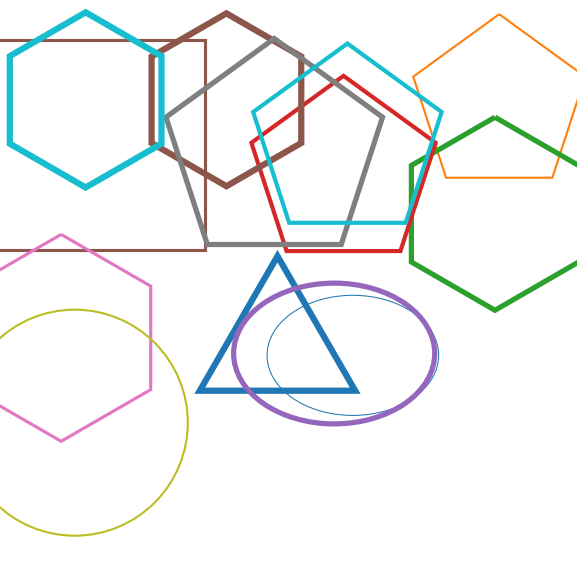[{"shape": "oval", "thickness": 0.5, "radius": 0.74, "center": [0.611, 0.384]}, {"shape": "triangle", "thickness": 3, "radius": 0.78, "center": [0.481, 0.4]}, {"shape": "pentagon", "thickness": 1, "radius": 0.78, "center": [0.864, 0.818]}, {"shape": "hexagon", "thickness": 2.5, "radius": 0.84, "center": [0.857, 0.629]}, {"shape": "pentagon", "thickness": 2, "radius": 0.84, "center": [0.595, 0.7]}, {"shape": "oval", "thickness": 2.5, "radius": 0.87, "center": [0.579, 0.387]}, {"shape": "hexagon", "thickness": 3, "radius": 0.75, "center": [0.392, 0.826]}, {"shape": "square", "thickness": 1.5, "radius": 0.91, "center": [0.174, 0.748]}, {"shape": "hexagon", "thickness": 1.5, "radius": 0.9, "center": [0.106, 0.414]}, {"shape": "pentagon", "thickness": 2.5, "radius": 0.99, "center": [0.475, 0.735]}, {"shape": "circle", "thickness": 1, "radius": 0.98, "center": [0.129, 0.267]}, {"shape": "pentagon", "thickness": 2, "radius": 0.86, "center": [0.602, 0.752]}, {"shape": "hexagon", "thickness": 3, "radius": 0.76, "center": [0.148, 0.826]}]